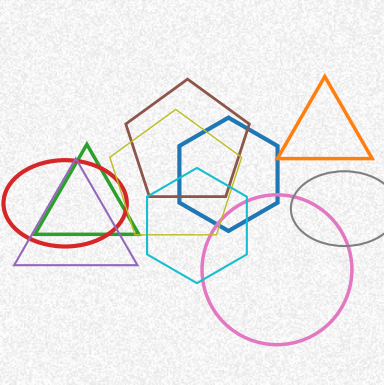[{"shape": "hexagon", "thickness": 3, "radius": 0.74, "center": [0.593, 0.547]}, {"shape": "triangle", "thickness": 2.5, "radius": 0.71, "center": [0.844, 0.659]}, {"shape": "triangle", "thickness": 2.5, "radius": 0.78, "center": [0.226, 0.469]}, {"shape": "oval", "thickness": 3, "radius": 0.8, "center": [0.169, 0.472]}, {"shape": "triangle", "thickness": 1.5, "radius": 0.92, "center": [0.197, 0.404]}, {"shape": "pentagon", "thickness": 2, "radius": 0.84, "center": [0.487, 0.626]}, {"shape": "circle", "thickness": 2.5, "radius": 0.97, "center": [0.719, 0.299]}, {"shape": "oval", "thickness": 1.5, "radius": 0.69, "center": [0.894, 0.458]}, {"shape": "pentagon", "thickness": 1, "radius": 0.9, "center": [0.456, 0.536]}, {"shape": "hexagon", "thickness": 1.5, "radius": 0.75, "center": [0.512, 0.414]}]